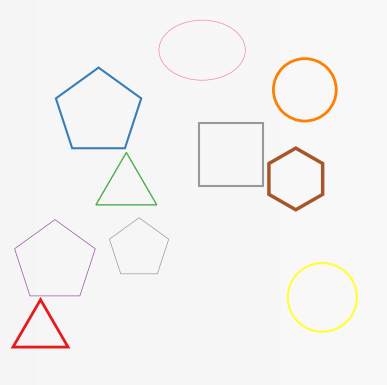[{"shape": "triangle", "thickness": 2, "radius": 0.41, "center": [0.105, 0.14]}, {"shape": "pentagon", "thickness": 1.5, "radius": 0.58, "center": [0.254, 0.709]}, {"shape": "triangle", "thickness": 1, "radius": 0.45, "center": [0.326, 0.513]}, {"shape": "pentagon", "thickness": 0.5, "radius": 0.55, "center": [0.142, 0.32]}, {"shape": "circle", "thickness": 2, "radius": 0.41, "center": [0.787, 0.767]}, {"shape": "circle", "thickness": 1.5, "radius": 0.45, "center": [0.832, 0.228]}, {"shape": "hexagon", "thickness": 2.5, "radius": 0.4, "center": [0.763, 0.535]}, {"shape": "oval", "thickness": 0.5, "radius": 0.56, "center": [0.522, 0.87]}, {"shape": "pentagon", "thickness": 0.5, "radius": 0.4, "center": [0.359, 0.354]}, {"shape": "square", "thickness": 1.5, "radius": 0.41, "center": [0.596, 0.598]}]